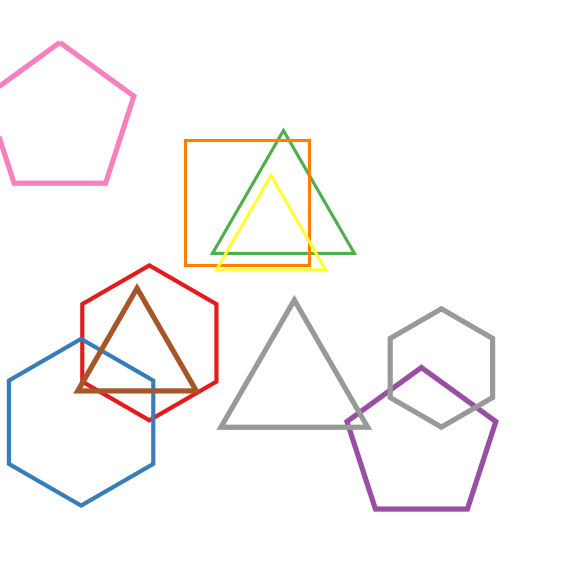[{"shape": "hexagon", "thickness": 2, "radius": 0.67, "center": [0.259, 0.405]}, {"shape": "hexagon", "thickness": 2, "radius": 0.72, "center": [0.14, 0.268]}, {"shape": "triangle", "thickness": 1.5, "radius": 0.71, "center": [0.491, 0.631]}, {"shape": "pentagon", "thickness": 2.5, "radius": 0.68, "center": [0.73, 0.227]}, {"shape": "square", "thickness": 1.5, "radius": 0.54, "center": [0.428, 0.649]}, {"shape": "triangle", "thickness": 1.5, "radius": 0.55, "center": [0.469, 0.586]}, {"shape": "triangle", "thickness": 2.5, "radius": 0.59, "center": [0.237, 0.381]}, {"shape": "pentagon", "thickness": 2.5, "radius": 0.67, "center": [0.104, 0.791]}, {"shape": "triangle", "thickness": 2.5, "radius": 0.73, "center": [0.51, 0.333]}, {"shape": "hexagon", "thickness": 2.5, "radius": 0.51, "center": [0.764, 0.362]}]